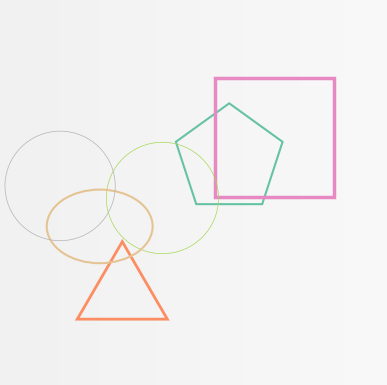[{"shape": "pentagon", "thickness": 1.5, "radius": 0.72, "center": [0.592, 0.587]}, {"shape": "triangle", "thickness": 2, "radius": 0.67, "center": [0.316, 0.238]}, {"shape": "square", "thickness": 2.5, "radius": 0.77, "center": [0.709, 0.642]}, {"shape": "circle", "thickness": 0.5, "radius": 0.72, "center": [0.419, 0.486]}, {"shape": "oval", "thickness": 1.5, "radius": 0.68, "center": [0.257, 0.412]}, {"shape": "circle", "thickness": 0.5, "radius": 0.71, "center": [0.155, 0.517]}]